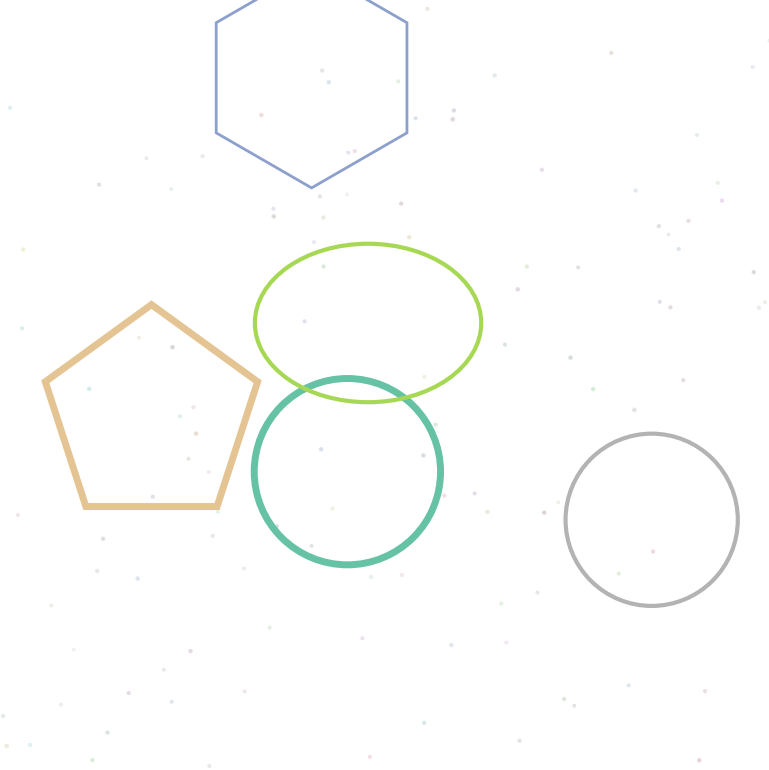[{"shape": "circle", "thickness": 2.5, "radius": 0.6, "center": [0.451, 0.387]}, {"shape": "hexagon", "thickness": 1, "radius": 0.72, "center": [0.405, 0.899]}, {"shape": "oval", "thickness": 1.5, "radius": 0.74, "center": [0.478, 0.581]}, {"shape": "pentagon", "thickness": 2.5, "radius": 0.72, "center": [0.197, 0.459]}, {"shape": "circle", "thickness": 1.5, "radius": 0.56, "center": [0.846, 0.325]}]